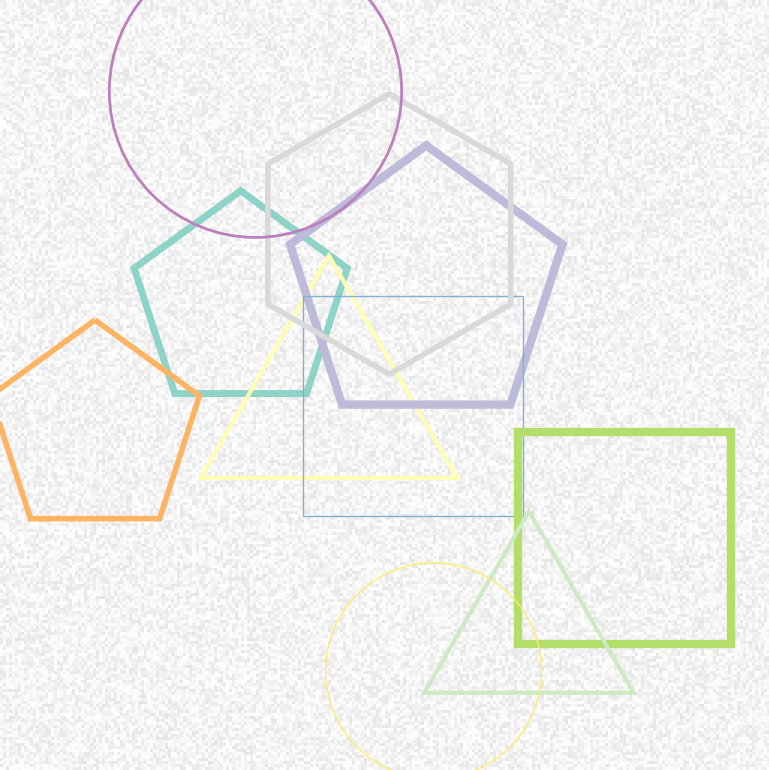[{"shape": "pentagon", "thickness": 2.5, "radius": 0.73, "center": [0.313, 0.607]}, {"shape": "triangle", "thickness": 1.5, "radius": 0.96, "center": [0.427, 0.475]}, {"shape": "pentagon", "thickness": 3, "radius": 0.93, "center": [0.554, 0.625]}, {"shape": "square", "thickness": 0.5, "radius": 0.71, "center": [0.537, 0.473]}, {"shape": "pentagon", "thickness": 2, "radius": 0.71, "center": [0.123, 0.442]}, {"shape": "square", "thickness": 3, "radius": 0.69, "center": [0.811, 0.301]}, {"shape": "hexagon", "thickness": 2, "radius": 0.91, "center": [0.506, 0.696]}, {"shape": "circle", "thickness": 1, "radius": 0.95, "center": [0.332, 0.881]}, {"shape": "triangle", "thickness": 1.5, "radius": 0.79, "center": [0.687, 0.179]}, {"shape": "circle", "thickness": 0.5, "radius": 0.7, "center": [0.563, 0.129]}]